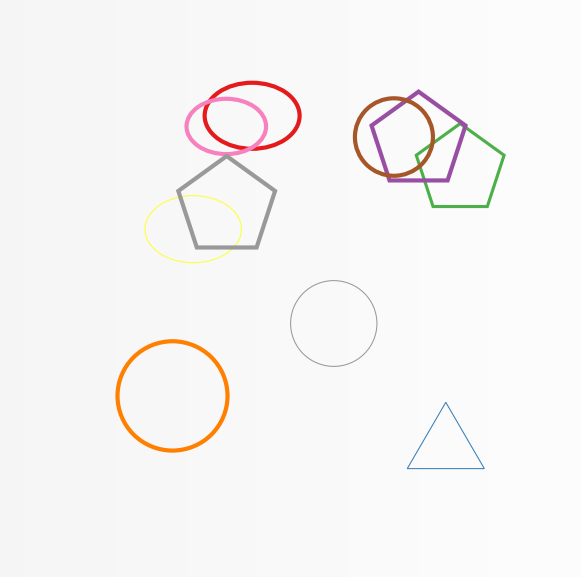[{"shape": "oval", "thickness": 2, "radius": 0.41, "center": [0.434, 0.799]}, {"shape": "triangle", "thickness": 0.5, "radius": 0.38, "center": [0.767, 0.226]}, {"shape": "pentagon", "thickness": 1.5, "radius": 0.4, "center": [0.792, 0.706]}, {"shape": "pentagon", "thickness": 2, "radius": 0.42, "center": [0.72, 0.755]}, {"shape": "circle", "thickness": 2, "radius": 0.47, "center": [0.297, 0.314]}, {"shape": "oval", "thickness": 0.5, "radius": 0.42, "center": [0.332, 0.602]}, {"shape": "circle", "thickness": 2, "radius": 0.34, "center": [0.678, 0.762]}, {"shape": "oval", "thickness": 2, "radius": 0.34, "center": [0.389, 0.78]}, {"shape": "circle", "thickness": 0.5, "radius": 0.37, "center": [0.574, 0.439]}, {"shape": "pentagon", "thickness": 2, "radius": 0.44, "center": [0.39, 0.641]}]